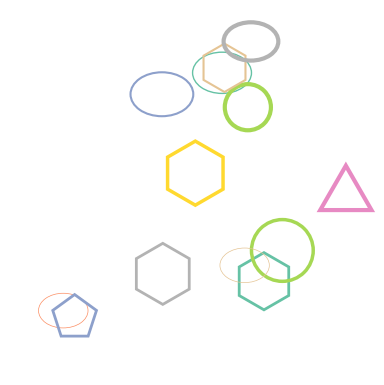[{"shape": "hexagon", "thickness": 2, "radius": 0.37, "center": [0.686, 0.27]}, {"shape": "oval", "thickness": 1, "radius": 0.38, "center": [0.577, 0.811]}, {"shape": "oval", "thickness": 0.5, "radius": 0.32, "center": [0.164, 0.193]}, {"shape": "pentagon", "thickness": 2, "radius": 0.3, "center": [0.194, 0.175]}, {"shape": "oval", "thickness": 1.5, "radius": 0.41, "center": [0.421, 0.755]}, {"shape": "triangle", "thickness": 3, "radius": 0.38, "center": [0.898, 0.493]}, {"shape": "circle", "thickness": 2.5, "radius": 0.4, "center": [0.733, 0.349]}, {"shape": "circle", "thickness": 3, "radius": 0.3, "center": [0.644, 0.722]}, {"shape": "hexagon", "thickness": 2.5, "radius": 0.42, "center": [0.507, 0.55]}, {"shape": "hexagon", "thickness": 1.5, "radius": 0.31, "center": [0.583, 0.824]}, {"shape": "oval", "thickness": 0.5, "radius": 0.32, "center": [0.635, 0.311]}, {"shape": "oval", "thickness": 3, "radius": 0.36, "center": [0.652, 0.892]}, {"shape": "hexagon", "thickness": 2, "radius": 0.4, "center": [0.423, 0.289]}]